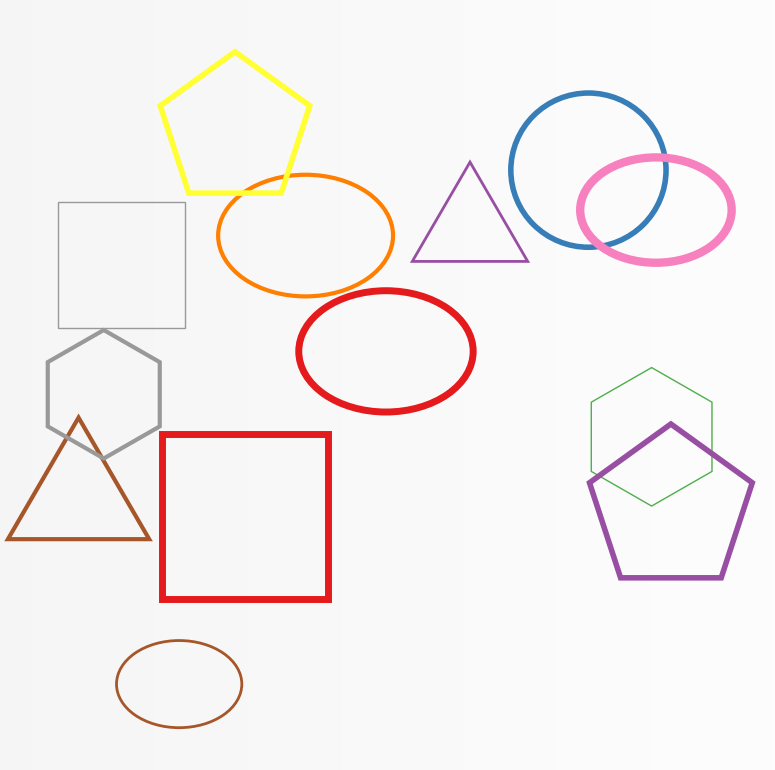[{"shape": "oval", "thickness": 2.5, "radius": 0.56, "center": [0.498, 0.544]}, {"shape": "square", "thickness": 2.5, "radius": 0.54, "center": [0.316, 0.329]}, {"shape": "circle", "thickness": 2, "radius": 0.5, "center": [0.759, 0.779]}, {"shape": "hexagon", "thickness": 0.5, "radius": 0.45, "center": [0.841, 0.433]}, {"shape": "pentagon", "thickness": 2, "radius": 0.55, "center": [0.866, 0.339]}, {"shape": "triangle", "thickness": 1, "radius": 0.43, "center": [0.606, 0.703]}, {"shape": "oval", "thickness": 1.5, "radius": 0.56, "center": [0.394, 0.694]}, {"shape": "pentagon", "thickness": 2, "radius": 0.51, "center": [0.303, 0.831]}, {"shape": "oval", "thickness": 1, "radius": 0.4, "center": [0.231, 0.112]}, {"shape": "triangle", "thickness": 1.5, "radius": 0.53, "center": [0.101, 0.352]}, {"shape": "oval", "thickness": 3, "radius": 0.49, "center": [0.846, 0.727]}, {"shape": "hexagon", "thickness": 1.5, "radius": 0.42, "center": [0.134, 0.488]}, {"shape": "square", "thickness": 0.5, "radius": 0.41, "center": [0.157, 0.656]}]